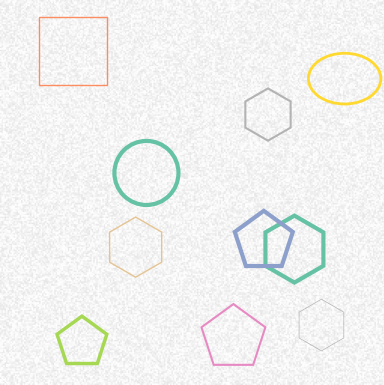[{"shape": "hexagon", "thickness": 3, "radius": 0.43, "center": [0.765, 0.353]}, {"shape": "circle", "thickness": 3, "radius": 0.42, "center": [0.38, 0.551]}, {"shape": "square", "thickness": 1, "radius": 0.44, "center": [0.191, 0.868]}, {"shape": "pentagon", "thickness": 3, "radius": 0.4, "center": [0.685, 0.373]}, {"shape": "pentagon", "thickness": 1.5, "radius": 0.44, "center": [0.606, 0.123]}, {"shape": "pentagon", "thickness": 2.5, "radius": 0.34, "center": [0.213, 0.111]}, {"shape": "oval", "thickness": 2, "radius": 0.47, "center": [0.895, 0.796]}, {"shape": "hexagon", "thickness": 1, "radius": 0.39, "center": [0.352, 0.358]}, {"shape": "hexagon", "thickness": 0.5, "radius": 0.34, "center": [0.835, 0.156]}, {"shape": "hexagon", "thickness": 1.5, "radius": 0.34, "center": [0.696, 0.702]}]